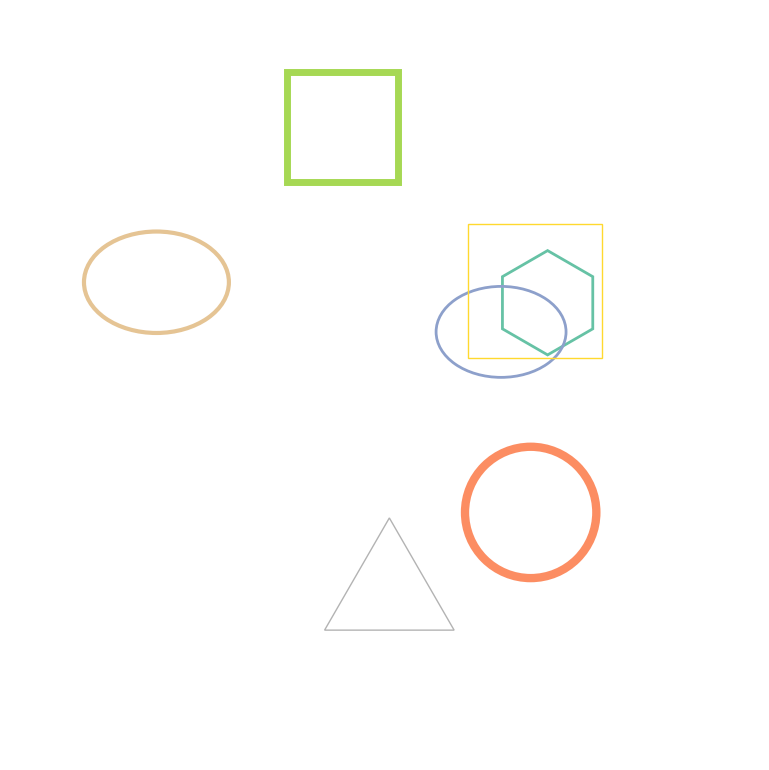[{"shape": "hexagon", "thickness": 1, "radius": 0.34, "center": [0.711, 0.607]}, {"shape": "circle", "thickness": 3, "radius": 0.43, "center": [0.689, 0.335]}, {"shape": "oval", "thickness": 1, "radius": 0.42, "center": [0.651, 0.569]}, {"shape": "square", "thickness": 2.5, "radius": 0.36, "center": [0.445, 0.835]}, {"shape": "square", "thickness": 0.5, "radius": 0.43, "center": [0.695, 0.622]}, {"shape": "oval", "thickness": 1.5, "radius": 0.47, "center": [0.203, 0.633]}, {"shape": "triangle", "thickness": 0.5, "radius": 0.49, "center": [0.506, 0.23]}]